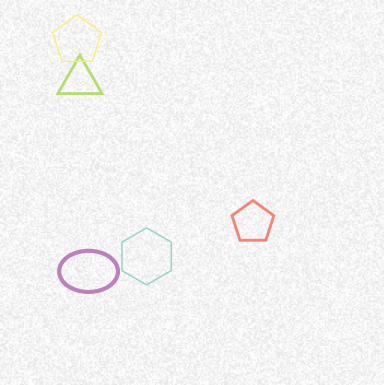[{"shape": "hexagon", "thickness": 1, "radius": 0.37, "center": [0.381, 0.334]}, {"shape": "pentagon", "thickness": 2, "radius": 0.29, "center": [0.657, 0.422]}, {"shape": "triangle", "thickness": 2, "radius": 0.33, "center": [0.208, 0.79]}, {"shape": "oval", "thickness": 3, "radius": 0.38, "center": [0.23, 0.295]}, {"shape": "pentagon", "thickness": 1, "radius": 0.33, "center": [0.2, 0.895]}]